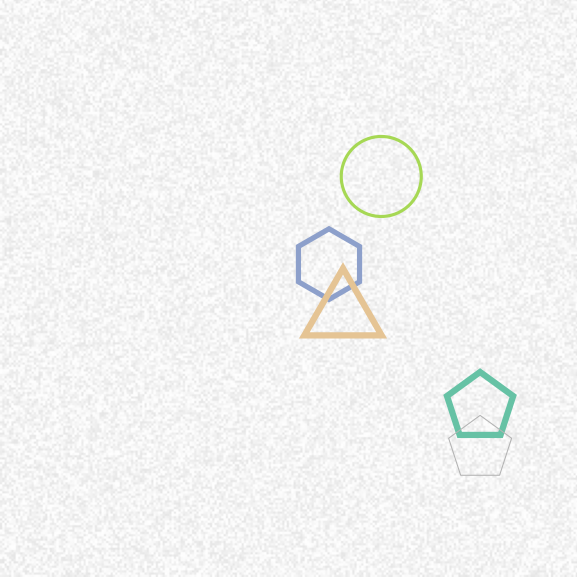[{"shape": "pentagon", "thickness": 3, "radius": 0.3, "center": [0.831, 0.295]}, {"shape": "hexagon", "thickness": 2.5, "radius": 0.31, "center": [0.57, 0.542]}, {"shape": "circle", "thickness": 1.5, "radius": 0.35, "center": [0.66, 0.694]}, {"shape": "triangle", "thickness": 3, "radius": 0.39, "center": [0.594, 0.457]}, {"shape": "pentagon", "thickness": 0.5, "radius": 0.29, "center": [0.831, 0.223]}]